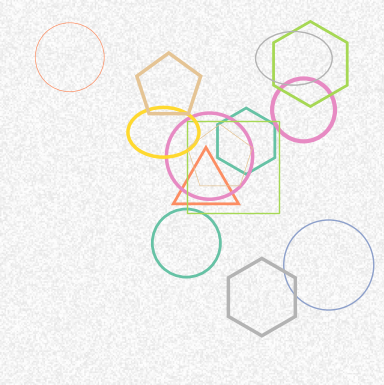[{"shape": "hexagon", "thickness": 2, "radius": 0.43, "center": [0.639, 0.633]}, {"shape": "circle", "thickness": 2, "radius": 0.44, "center": [0.484, 0.369]}, {"shape": "triangle", "thickness": 2, "radius": 0.49, "center": [0.535, 0.519]}, {"shape": "circle", "thickness": 0.5, "radius": 0.45, "center": [0.181, 0.851]}, {"shape": "circle", "thickness": 1, "radius": 0.58, "center": [0.854, 0.312]}, {"shape": "circle", "thickness": 2.5, "radius": 0.56, "center": [0.544, 0.594]}, {"shape": "circle", "thickness": 3, "radius": 0.41, "center": [0.788, 0.715]}, {"shape": "hexagon", "thickness": 2, "radius": 0.55, "center": [0.806, 0.834]}, {"shape": "square", "thickness": 1, "radius": 0.6, "center": [0.605, 0.567]}, {"shape": "oval", "thickness": 2.5, "radius": 0.46, "center": [0.425, 0.656]}, {"shape": "pentagon", "thickness": 0.5, "radius": 0.44, "center": [0.571, 0.589]}, {"shape": "pentagon", "thickness": 2.5, "radius": 0.44, "center": [0.438, 0.775]}, {"shape": "hexagon", "thickness": 2.5, "radius": 0.5, "center": [0.68, 0.228]}, {"shape": "oval", "thickness": 1, "radius": 0.5, "center": [0.763, 0.849]}]